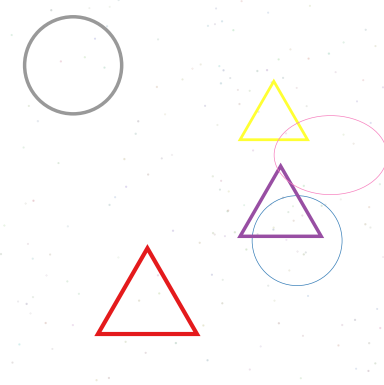[{"shape": "triangle", "thickness": 3, "radius": 0.74, "center": [0.383, 0.207]}, {"shape": "circle", "thickness": 0.5, "radius": 0.58, "center": [0.772, 0.375]}, {"shape": "triangle", "thickness": 2.5, "radius": 0.61, "center": [0.729, 0.447]}, {"shape": "triangle", "thickness": 2, "radius": 0.51, "center": [0.711, 0.688]}, {"shape": "oval", "thickness": 0.5, "radius": 0.73, "center": [0.859, 0.597]}, {"shape": "circle", "thickness": 2.5, "radius": 0.63, "center": [0.19, 0.83]}]